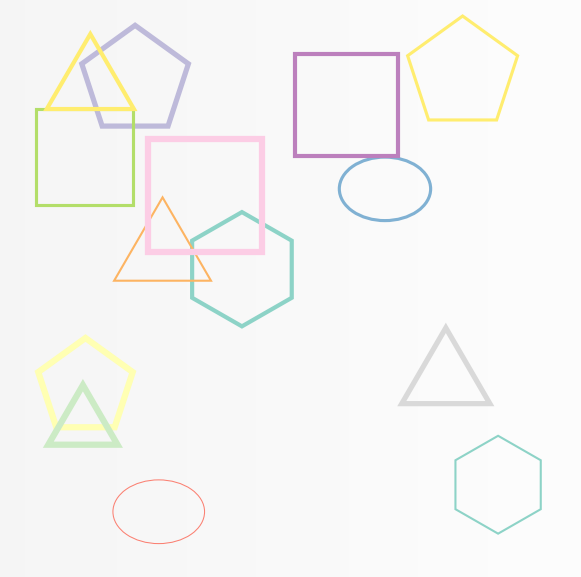[{"shape": "hexagon", "thickness": 2, "radius": 0.49, "center": [0.416, 0.533]}, {"shape": "hexagon", "thickness": 1, "radius": 0.42, "center": [0.857, 0.16]}, {"shape": "pentagon", "thickness": 3, "radius": 0.43, "center": [0.147, 0.328]}, {"shape": "pentagon", "thickness": 2.5, "radius": 0.48, "center": [0.232, 0.859]}, {"shape": "oval", "thickness": 0.5, "radius": 0.39, "center": [0.273, 0.113]}, {"shape": "oval", "thickness": 1.5, "radius": 0.39, "center": [0.662, 0.672]}, {"shape": "triangle", "thickness": 1, "radius": 0.48, "center": [0.28, 0.561]}, {"shape": "square", "thickness": 1.5, "radius": 0.41, "center": [0.145, 0.727]}, {"shape": "square", "thickness": 3, "radius": 0.49, "center": [0.353, 0.66]}, {"shape": "triangle", "thickness": 2.5, "radius": 0.44, "center": [0.767, 0.344]}, {"shape": "square", "thickness": 2, "radius": 0.44, "center": [0.596, 0.817]}, {"shape": "triangle", "thickness": 3, "radius": 0.34, "center": [0.143, 0.263]}, {"shape": "pentagon", "thickness": 1.5, "radius": 0.5, "center": [0.796, 0.872]}, {"shape": "triangle", "thickness": 2, "radius": 0.43, "center": [0.155, 0.854]}]